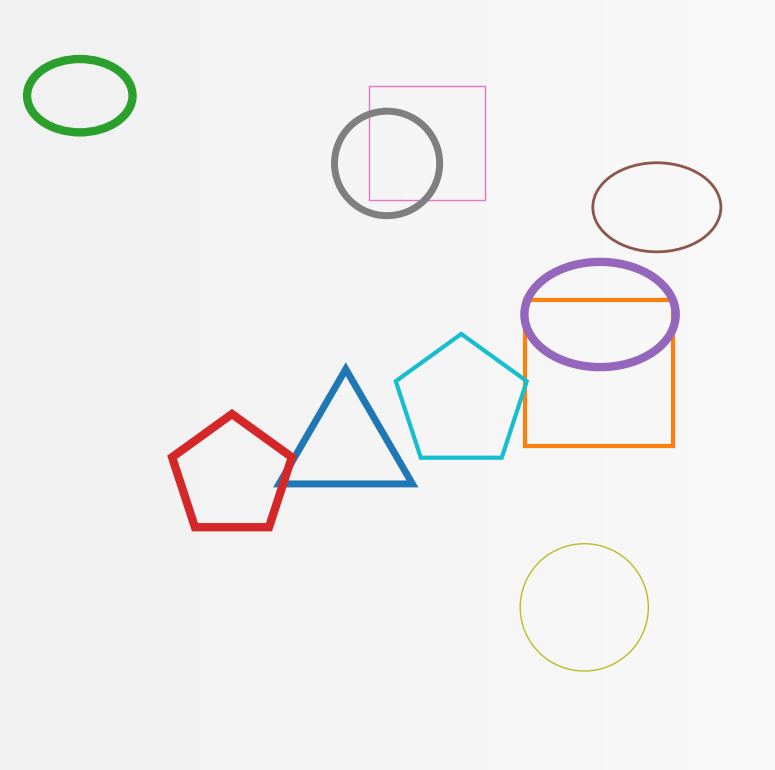[{"shape": "triangle", "thickness": 2.5, "radius": 0.5, "center": [0.446, 0.421]}, {"shape": "square", "thickness": 1.5, "radius": 0.48, "center": [0.773, 0.516]}, {"shape": "oval", "thickness": 3, "radius": 0.34, "center": [0.103, 0.876]}, {"shape": "pentagon", "thickness": 3, "radius": 0.41, "center": [0.299, 0.381]}, {"shape": "oval", "thickness": 3, "radius": 0.49, "center": [0.774, 0.592]}, {"shape": "oval", "thickness": 1, "radius": 0.41, "center": [0.848, 0.731]}, {"shape": "square", "thickness": 0.5, "radius": 0.37, "center": [0.551, 0.814]}, {"shape": "circle", "thickness": 2.5, "radius": 0.34, "center": [0.499, 0.788]}, {"shape": "circle", "thickness": 0.5, "radius": 0.41, "center": [0.754, 0.211]}, {"shape": "pentagon", "thickness": 1.5, "radius": 0.44, "center": [0.595, 0.477]}]